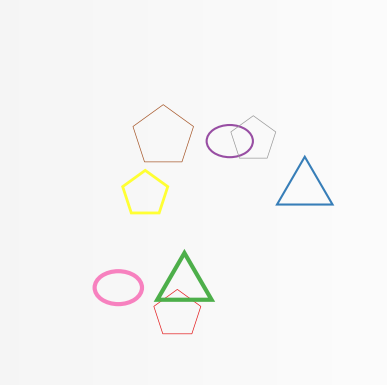[{"shape": "pentagon", "thickness": 0.5, "radius": 0.32, "center": [0.458, 0.185]}, {"shape": "triangle", "thickness": 1.5, "radius": 0.41, "center": [0.786, 0.51]}, {"shape": "triangle", "thickness": 3, "radius": 0.4, "center": [0.476, 0.262]}, {"shape": "oval", "thickness": 1.5, "radius": 0.3, "center": [0.593, 0.633]}, {"shape": "pentagon", "thickness": 2, "radius": 0.31, "center": [0.375, 0.496]}, {"shape": "pentagon", "thickness": 0.5, "radius": 0.41, "center": [0.421, 0.646]}, {"shape": "oval", "thickness": 3, "radius": 0.31, "center": [0.305, 0.253]}, {"shape": "pentagon", "thickness": 0.5, "radius": 0.3, "center": [0.654, 0.639]}]